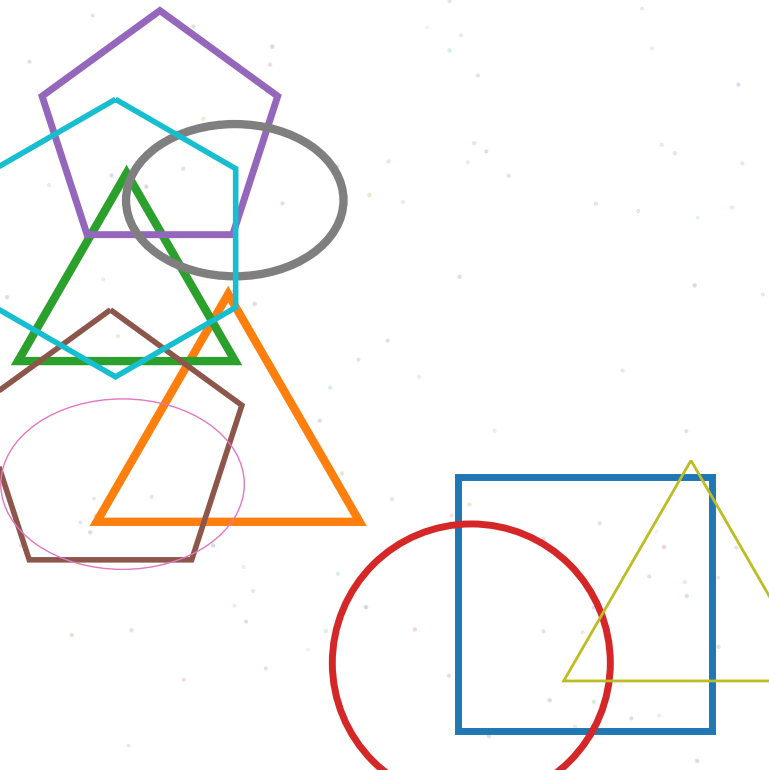[{"shape": "square", "thickness": 2.5, "radius": 0.82, "center": [0.76, 0.215]}, {"shape": "triangle", "thickness": 3, "radius": 0.99, "center": [0.296, 0.421]}, {"shape": "triangle", "thickness": 3, "radius": 0.81, "center": [0.164, 0.612]}, {"shape": "circle", "thickness": 2.5, "radius": 0.9, "center": [0.612, 0.139]}, {"shape": "pentagon", "thickness": 2.5, "radius": 0.8, "center": [0.208, 0.825]}, {"shape": "pentagon", "thickness": 2, "radius": 0.9, "center": [0.143, 0.418]}, {"shape": "oval", "thickness": 0.5, "radius": 0.79, "center": [0.159, 0.371]}, {"shape": "oval", "thickness": 3, "radius": 0.71, "center": [0.305, 0.74]}, {"shape": "triangle", "thickness": 1, "radius": 0.95, "center": [0.897, 0.211]}, {"shape": "hexagon", "thickness": 2, "radius": 0.9, "center": [0.15, 0.691]}]